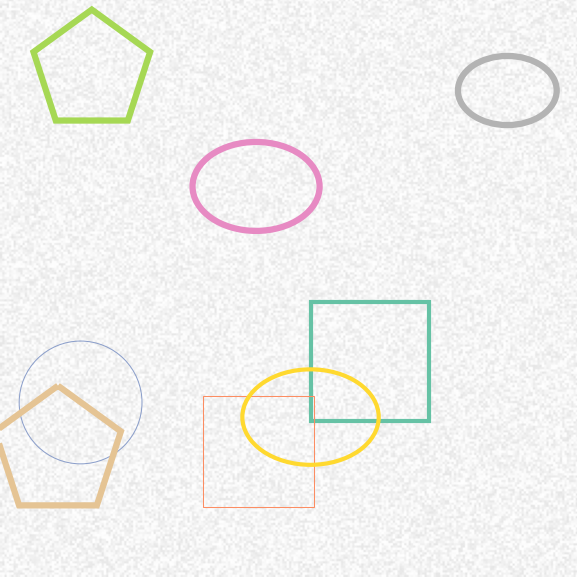[{"shape": "square", "thickness": 2, "radius": 0.51, "center": [0.641, 0.373]}, {"shape": "square", "thickness": 0.5, "radius": 0.48, "center": [0.448, 0.217]}, {"shape": "circle", "thickness": 0.5, "radius": 0.53, "center": [0.14, 0.302]}, {"shape": "oval", "thickness": 3, "radius": 0.55, "center": [0.443, 0.676]}, {"shape": "pentagon", "thickness": 3, "radius": 0.53, "center": [0.159, 0.876]}, {"shape": "oval", "thickness": 2, "radius": 0.59, "center": [0.538, 0.277]}, {"shape": "pentagon", "thickness": 3, "radius": 0.57, "center": [0.1, 0.217]}, {"shape": "oval", "thickness": 3, "radius": 0.43, "center": [0.878, 0.842]}]